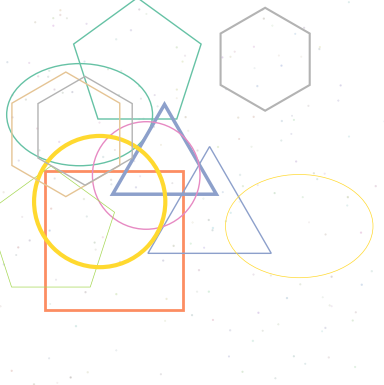[{"shape": "pentagon", "thickness": 1, "radius": 0.87, "center": [0.357, 0.832]}, {"shape": "oval", "thickness": 1, "radius": 0.95, "center": [0.207, 0.702]}, {"shape": "square", "thickness": 2, "radius": 0.9, "center": [0.296, 0.376]}, {"shape": "triangle", "thickness": 2.5, "radius": 0.78, "center": [0.427, 0.573]}, {"shape": "triangle", "thickness": 1, "radius": 0.92, "center": [0.544, 0.434]}, {"shape": "circle", "thickness": 1, "radius": 0.7, "center": [0.38, 0.544]}, {"shape": "pentagon", "thickness": 0.5, "radius": 0.87, "center": [0.132, 0.395]}, {"shape": "circle", "thickness": 3, "radius": 0.85, "center": [0.259, 0.476]}, {"shape": "oval", "thickness": 0.5, "radius": 0.96, "center": [0.777, 0.413]}, {"shape": "hexagon", "thickness": 1, "radius": 0.81, "center": [0.171, 0.651]}, {"shape": "hexagon", "thickness": 1.5, "radius": 0.67, "center": [0.689, 0.846]}, {"shape": "hexagon", "thickness": 1, "radius": 0.71, "center": [0.221, 0.66]}]